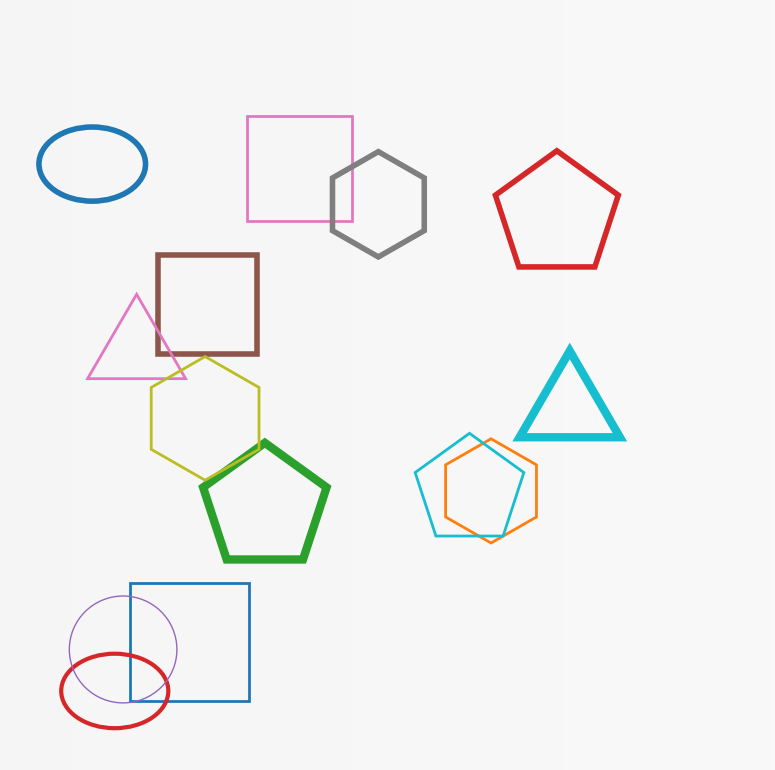[{"shape": "square", "thickness": 1, "radius": 0.38, "center": [0.244, 0.167]}, {"shape": "oval", "thickness": 2, "radius": 0.34, "center": [0.119, 0.787]}, {"shape": "hexagon", "thickness": 1, "radius": 0.34, "center": [0.634, 0.362]}, {"shape": "pentagon", "thickness": 3, "radius": 0.42, "center": [0.342, 0.341]}, {"shape": "oval", "thickness": 1.5, "radius": 0.35, "center": [0.148, 0.103]}, {"shape": "pentagon", "thickness": 2, "radius": 0.42, "center": [0.719, 0.721]}, {"shape": "circle", "thickness": 0.5, "radius": 0.35, "center": [0.159, 0.157]}, {"shape": "square", "thickness": 2, "radius": 0.32, "center": [0.268, 0.605]}, {"shape": "square", "thickness": 1, "radius": 0.34, "center": [0.386, 0.781]}, {"shape": "triangle", "thickness": 1, "radius": 0.37, "center": [0.176, 0.545]}, {"shape": "hexagon", "thickness": 2, "radius": 0.34, "center": [0.488, 0.735]}, {"shape": "hexagon", "thickness": 1, "radius": 0.4, "center": [0.265, 0.457]}, {"shape": "pentagon", "thickness": 1, "radius": 0.37, "center": [0.606, 0.364]}, {"shape": "triangle", "thickness": 3, "radius": 0.37, "center": [0.735, 0.469]}]